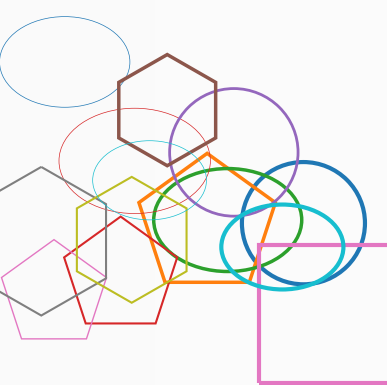[{"shape": "oval", "thickness": 0.5, "radius": 0.84, "center": [0.167, 0.839]}, {"shape": "circle", "thickness": 3, "radius": 0.79, "center": [0.783, 0.42]}, {"shape": "pentagon", "thickness": 2.5, "radius": 0.93, "center": [0.535, 0.417]}, {"shape": "oval", "thickness": 2.5, "radius": 0.95, "center": [0.588, 0.428]}, {"shape": "pentagon", "thickness": 1.5, "radius": 0.77, "center": [0.311, 0.284]}, {"shape": "oval", "thickness": 0.5, "radius": 0.98, "center": [0.348, 0.582]}, {"shape": "circle", "thickness": 2, "radius": 0.83, "center": [0.603, 0.604]}, {"shape": "hexagon", "thickness": 2.5, "radius": 0.72, "center": [0.432, 0.714]}, {"shape": "pentagon", "thickness": 1, "radius": 0.71, "center": [0.139, 0.235]}, {"shape": "square", "thickness": 3, "radius": 0.9, "center": [0.848, 0.185]}, {"shape": "hexagon", "thickness": 1.5, "radius": 0.96, "center": [0.107, 0.373]}, {"shape": "hexagon", "thickness": 1.5, "radius": 0.82, "center": [0.34, 0.377]}, {"shape": "oval", "thickness": 3, "radius": 0.79, "center": [0.729, 0.358]}, {"shape": "oval", "thickness": 0.5, "radius": 0.73, "center": [0.386, 0.532]}]